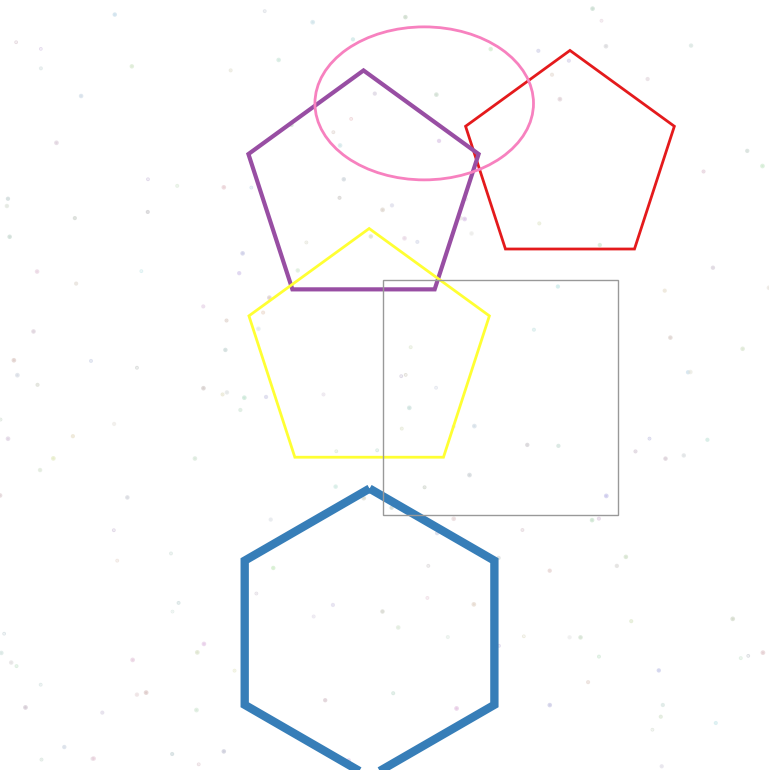[{"shape": "pentagon", "thickness": 1, "radius": 0.71, "center": [0.74, 0.792]}, {"shape": "hexagon", "thickness": 3, "radius": 0.94, "center": [0.48, 0.178]}, {"shape": "pentagon", "thickness": 1.5, "radius": 0.79, "center": [0.472, 0.751]}, {"shape": "pentagon", "thickness": 1, "radius": 0.82, "center": [0.479, 0.539]}, {"shape": "oval", "thickness": 1, "radius": 0.71, "center": [0.551, 0.866]}, {"shape": "square", "thickness": 0.5, "radius": 0.76, "center": [0.65, 0.484]}]